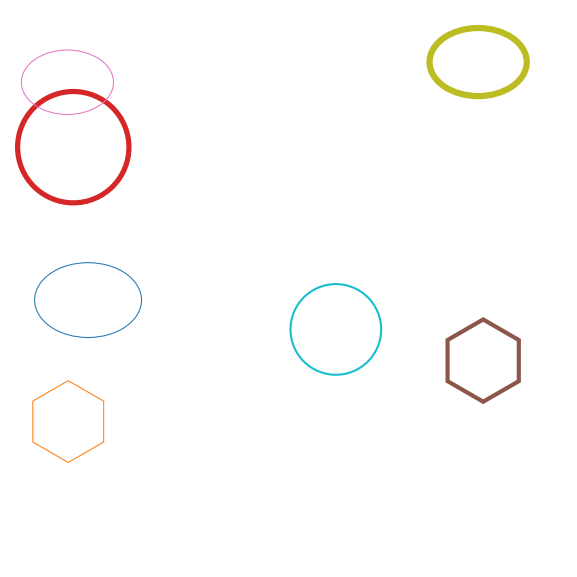[{"shape": "oval", "thickness": 0.5, "radius": 0.46, "center": [0.152, 0.48]}, {"shape": "hexagon", "thickness": 0.5, "radius": 0.35, "center": [0.118, 0.269]}, {"shape": "circle", "thickness": 2.5, "radius": 0.48, "center": [0.127, 0.744]}, {"shape": "hexagon", "thickness": 2, "radius": 0.36, "center": [0.837, 0.375]}, {"shape": "oval", "thickness": 0.5, "radius": 0.4, "center": [0.117, 0.857]}, {"shape": "oval", "thickness": 3, "radius": 0.42, "center": [0.828, 0.892]}, {"shape": "circle", "thickness": 1, "radius": 0.39, "center": [0.582, 0.429]}]